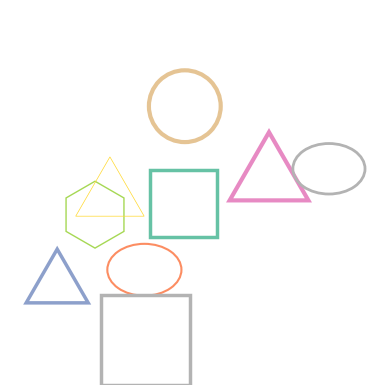[{"shape": "square", "thickness": 2.5, "radius": 0.44, "center": [0.477, 0.473]}, {"shape": "oval", "thickness": 1.5, "radius": 0.48, "center": [0.375, 0.299]}, {"shape": "triangle", "thickness": 2.5, "radius": 0.47, "center": [0.149, 0.26]}, {"shape": "triangle", "thickness": 3, "radius": 0.59, "center": [0.699, 0.539]}, {"shape": "hexagon", "thickness": 1, "radius": 0.43, "center": [0.247, 0.442]}, {"shape": "triangle", "thickness": 0.5, "radius": 0.51, "center": [0.286, 0.49]}, {"shape": "circle", "thickness": 3, "radius": 0.47, "center": [0.48, 0.724]}, {"shape": "oval", "thickness": 2, "radius": 0.47, "center": [0.854, 0.562]}, {"shape": "square", "thickness": 2.5, "radius": 0.58, "center": [0.379, 0.117]}]